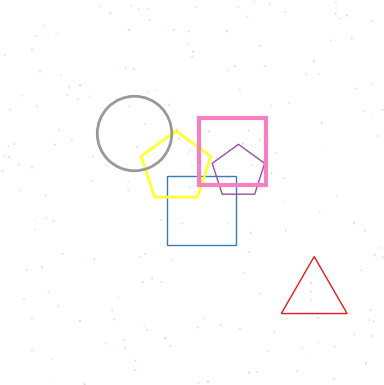[{"shape": "triangle", "thickness": 1, "radius": 0.49, "center": [0.816, 0.235]}, {"shape": "square", "thickness": 1, "radius": 0.45, "center": [0.523, 0.453]}, {"shape": "pentagon", "thickness": 1, "radius": 0.36, "center": [0.619, 0.554]}, {"shape": "pentagon", "thickness": 2, "radius": 0.47, "center": [0.457, 0.565]}, {"shape": "square", "thickness": 3, "radius": 0.43, "center": [0.605, 0.606]}, {"shape": "circle", "thickness": 2, "radius": 0.48, "center": [0.349, 0.653]}]